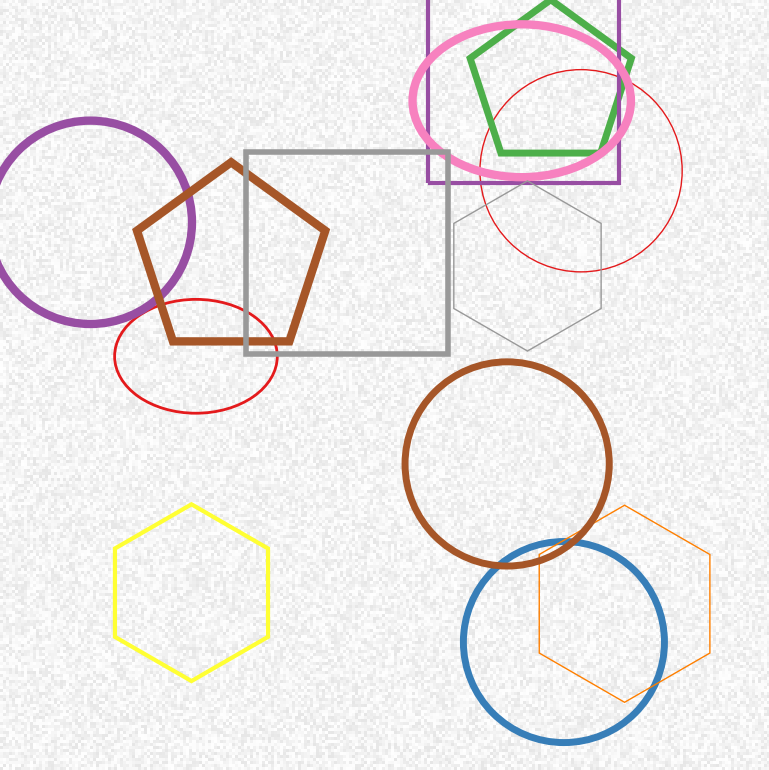[{"shape": "oval", "thickness": 1, "radius": 0.53, "center": [0.254, 0.537]}, {"shape": "circle", "thickness": 0.5, "radius": 0.66, "center": [0.755, 0.778]}, {"shape": "circle", "thickness": 2.5, "radius": 0.65, "center": [0.732, 0.166]}, {"shape": "pentagon", "thickness": 2.5, "radius": 0.55, "center": [0.715, 0.89]}, {"shape": "square", "thickness": 1.5, "radius": 0.62, "center": [0.68, 0.886]}, {"shape": "circle", "thickness": 3, "radius": 0.66, "center": [0.117, 0.711]}, {"shape": "hexagon", "thickness": 0.5, "radius": 0.64, "center": [0.811, 0.216]}, {"shape": "hexagon", "thickness": 1.5, "radius": 0.57, "center": [0.249, 0.23]}, {"shape": "pentagon", "thickness": 3, "radius": 0.64, "center": [0.3, 0.661]}, {"shape": "circle", "thickness": 2.5, "radius": 0.66, "center": [0.659, 0.397]}, {"shape": "oval", "thickness": 3, "radius": 0.71, "center": [0.678, 0.869]}, {"shape": "hexagon", "thickness": 0.5, "radius": 0.55, "center": [0.685, 0.655]}, {"shape": "square", "thickness": 2, "radius": 0.66, "center": [0.451, 0.671]}]